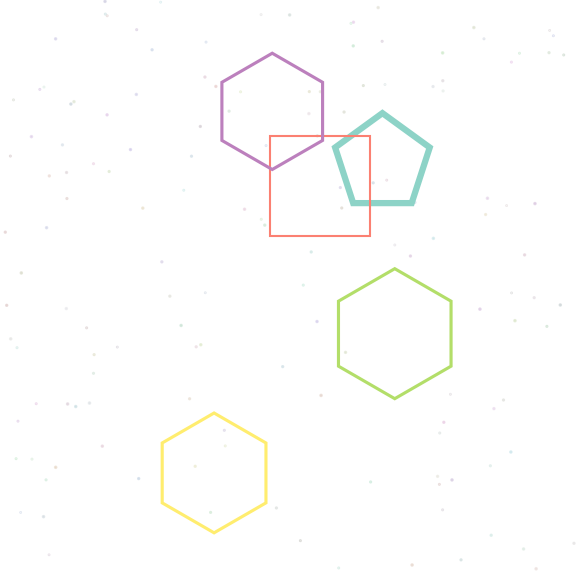[{"shape": "pentagon", "thickness": 3, "radius": 0.43, "center": [0.662, 0.717]}, {"shape": "square", "thickness": 1, "radius": 0.44, "center": [0.554, 0.677]}, {"shape": "hexagon", "thickness": 1.5, "radius": 0.56, "center": [0.684, 0.421]}, {"shape": "hexagon", "thickness": 1.5, "radius": 0.5, "center": [0.471, 0.806]}, {"shape": "hexagon", "thickness": 1.5, "radius": 0.52, "center": [0.371, 0.18]}]